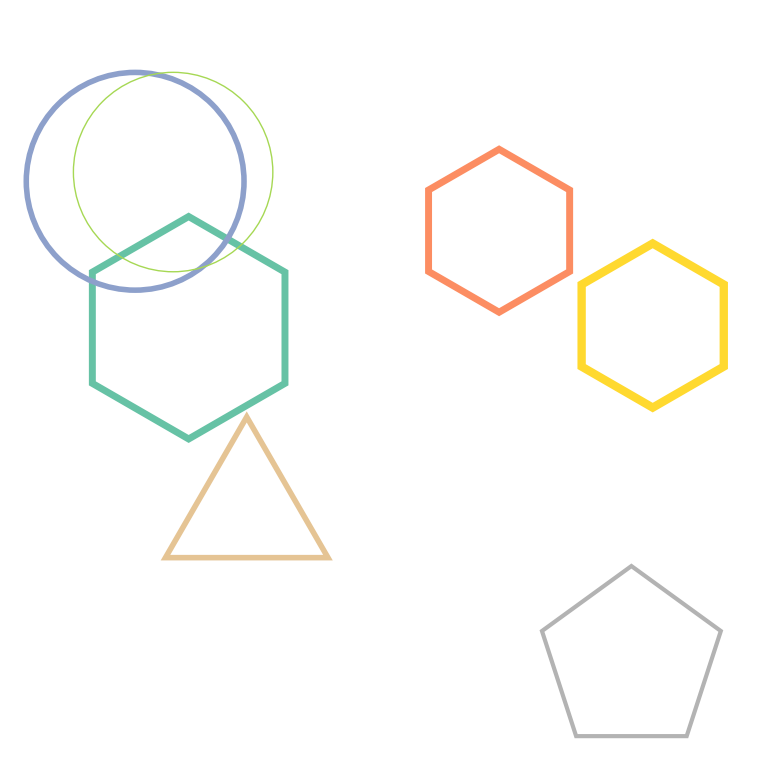[{"shape": "hexagon", "thickness": 2.5, "radius": 0.72, "center": [0.245, 0.574]}, {"shape": "hexagon", "thickness": 2.5, "radius": 0.53, "center": [0.648, 0.7]}, {"shape": "circle", "thickness": 2, "radius": 0.71, "center": [0.176, 0.765]}, {"shape": "circle", "thickness": 0.5, "radius": 0.65, "center": [0.225, 0.777]}, {"shape": "hexagon", "thickness": 3, "radius": 0.53, "center": [0.848, 0.577]}, {"shape": "triangle", "thickness": 2, "radius": 0.61, "center": [0.32, 0.337]}, {"shape": "pentagon", "thickness": 1.5, "radius": 0.61, "center": [0.82, 0.143]}]